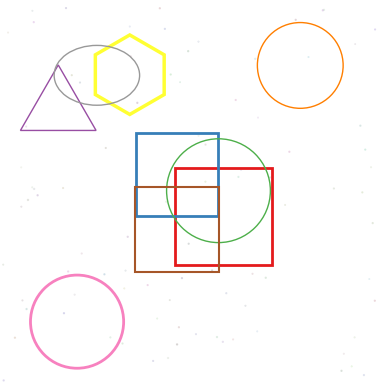[{"shape": "square", "thickness": 2, "radius": 0.63, "center": [0.581, 0.438]}, {"shape": "square", "thickness": 2, "radius": 0.53, "center": [0.46, 0.547]}, {"shape": "circle", "thickness": 1, "radius": 0.67, "center": [0.567, 0.505]}, {"shape": "triangle", "thickness": 1, "radius": 0.57, "center": [0.151, 0.718]}, {"shape": "circle", "thickness": 1, "radius": 0.56, "center": [0.78, 0.83]}, {"shape": "hexagon", "thickness": 2.5, "radius": 0.52, "center": [0.337, 0.806]}, {"shape": "square", "thickness": 1.5, "radius": 0.55, "center": [0.459, 0.404]}, {"shape": "circle", "thickness": 2, "radius": 0.6, "center": [0.2, 0.165]}, {"shape": "oval", "thickness": 1, "radius": 0.55, "center": [0.252, 0.804]}]